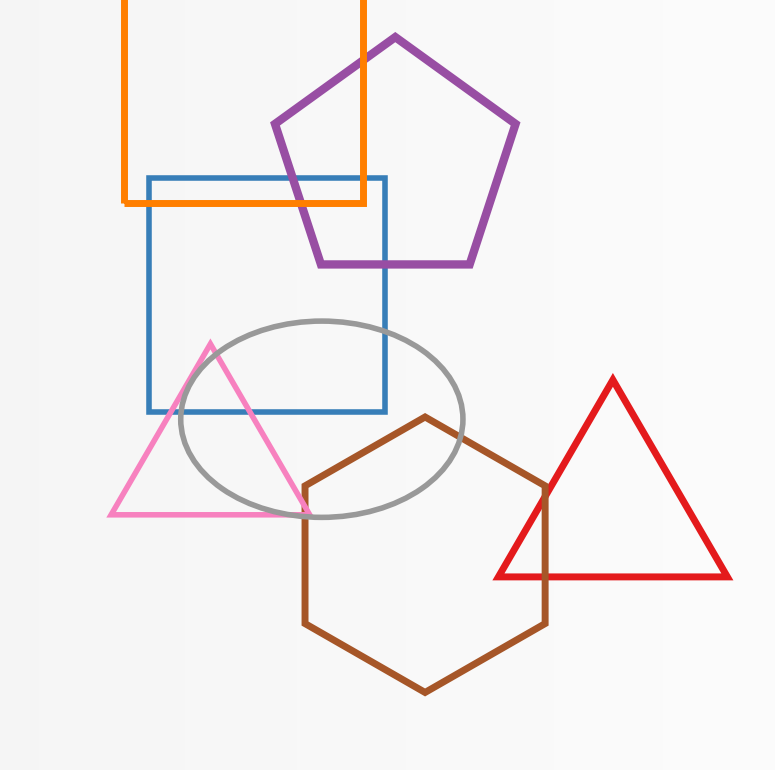[{"shape": "triangle", "thickness": 2.5, "radius": 0.85, "center": [0.791, 0.336]}, {"shape": "square", "thickness": 2, "radius": 0.76, "center": [0.345, 0.617]}, {"shape": "pentagon", "thickness": 3, "radius": 0.82, "center": [0.51, 0.789]}, {"shape": "square", "thickness": 2.5, "radius": 0.77, "center": [0.314, 0.891]}, {"shape": "hexagon", "thickness": 2.5, "radius": 0.89, "center": [0.548, 0.28]}, {"shape": "triangle", "thickness": 2, "radius": 0.74, "center": [0.272, 0.405]}, {"shape": "oval", "thickness": 2, "radius": 0.91, "center": [0.415, 0.456]}]